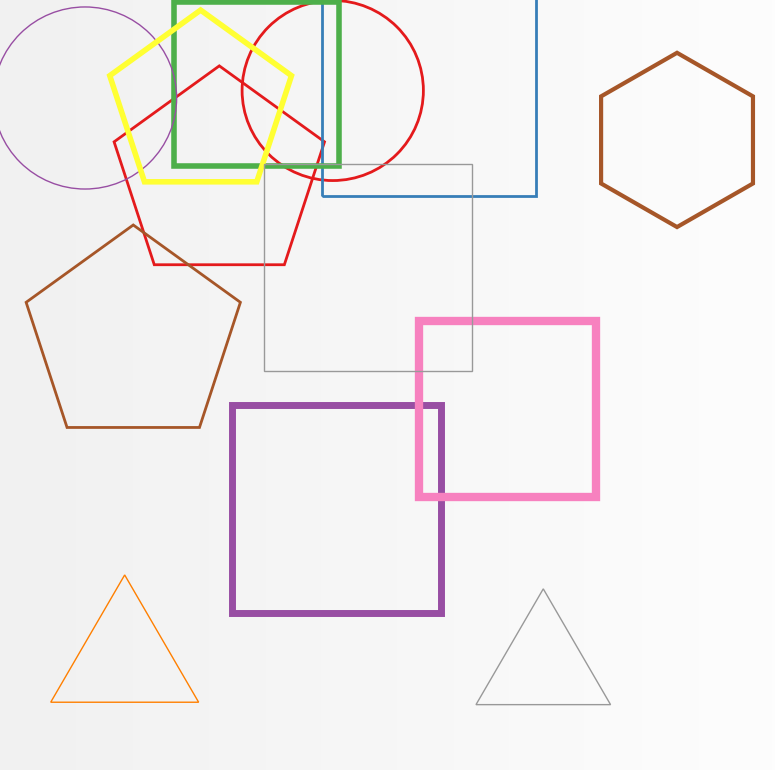[{"shape": "circle", "thickness": 1, "radius": 0.58, "center": [0.429, 0.882]}, {"shape": "pentagon", "thickness": 1, "radius": 0.71, "center": [0.283, 0.772]}, {"shape": "square", "thickness": 1, "radius": 0.69, "center": [0.554, 0.884]}, {"shape": "square", "thickness": 2, "radius": 0.54, "center": [0.331, 0.891]}, {"shape": "square", "thickness": 2.5, "radius": 0.68, "center": [0.434, 0.339]}, {"shape": "circle", "thickness": 0.5, "radius": 0.59, "center": [0.11, 0.873]}, {"shape": "triangle", "thickness": 0.5, "radius": 0.55, "center": [0.161, 0.143]}, {"shape": "pentagon", "thickness": 2, "radius": 0.62, "center": [0.259, 0.864]}, {"shape": "hexagon", "thickness": 1.5, "radius": 0.57, "center": [0.874, 0.818]}, {"shape": "pentagon", "thickness": 1, "radius": 0.73, "center": [0.172, 0.562]}, {"shape": "square", "thickness": 3, "radius": 0.57, "center": [0.655, 0.468]}, {"shape": "triangle", "thickness": 0.5, "radius": 0.5, "center": [0.701, 0.135]}, {"shape": "square", "thickness": 0.5, "radius": 0.67, "center": [0.475, 0.653]}]